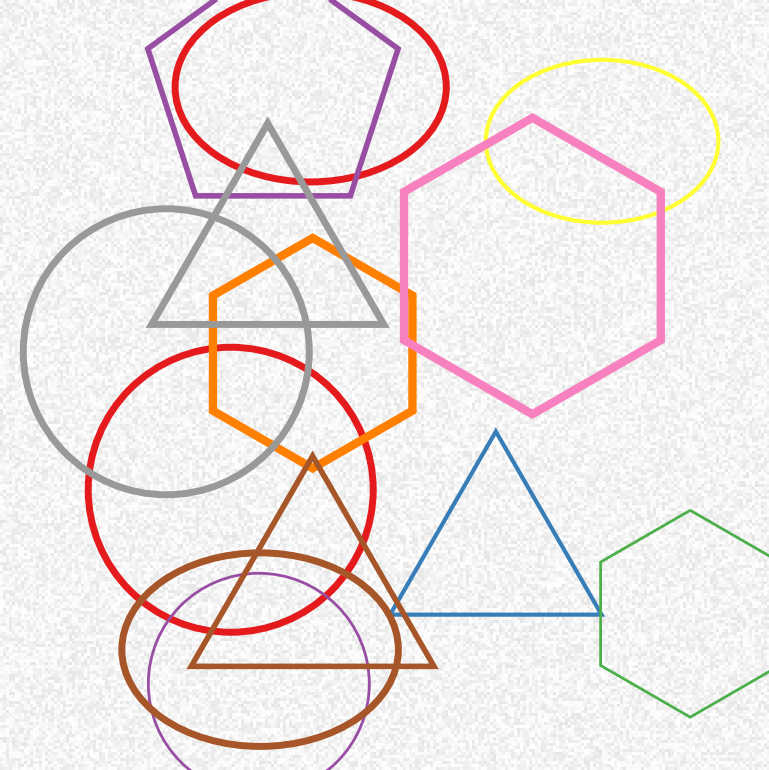[{"shape": "oval", "thickness": 2.5, "radius": 0.88, "center": [0.403, 0.887]}, {"shape": "circle", "thickness": 2.5, "radius": 0.93, "center": [0.3, 0.364]}, {"shape": "triangle", "thickness": 1.5, "radius": 0.79, "center": [0.644, 0.281]}, {"shape": "hexagon", "thickness": 1, "radius": 0.67, "center": [0.896, 0.203]}, {"shape": "pentagon", "thickness": 2, "radius": 0.85, "center": [0.354, 0.884]}, {"shape": "circle", "thickness": 1, "radius": 0.72, "center": [0.336, 0.112]}, {"shape": "hexagon", "thickness": 3, "radius": 0.75, "center": [0.406, 0.541]}, {"shape": "oval", "thickness": 1.5, "radius": 0.76, "center": [0.782, 0.817]}, {"shape": "triangle", "thickness": 2, "radius": 0.91, "center": [0.406, 0.226]}, {"shape": "oval", "thickness": 2.5, "radius": 0.9, "center": [0.338, 0.156]}, {"shape": "hexagon", "thickness": 3, "radius": 0.96, "center": [0.691, 0.655]}, {"shape": "triangle", "thickness": 2.5, "radius": 0.87, "center": [0.348, 0.666]}, {"shape": "circle", "thickness": 2.5, "radius": 0.93, "center": [0.216, 0.543]}]